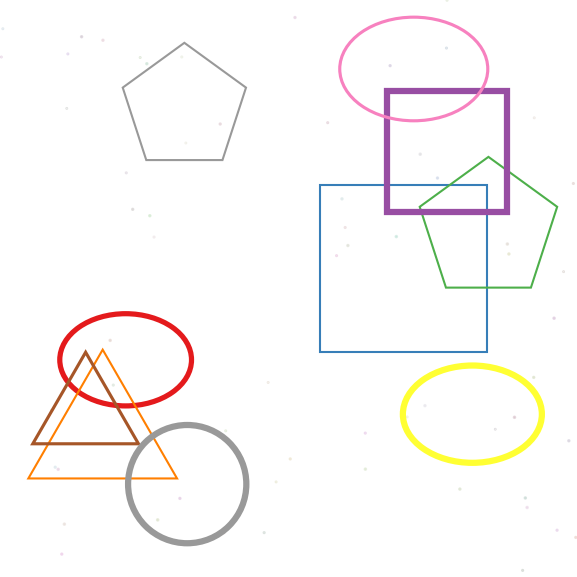[{"shape": "oval", "thickness": 2.5, "radius": 0.57, "center": [0.218, 0.376]}, {"shape": "square", "thickness": 1, "radius": 0.72, "center": [0.699, 0.534]}, {"shape": "pentagon", "thickness": 1, "radius": 0.63, "center": [0.846, 0.602]}, {"shape": "square", "thickness": 3, "radius": 0.52, "center": [0.774, 0.737]}, {"shape": "triangle", "thickness": 1, "radius": 0.74, "center": [0.178, 0.245]}, {"shape": "oval", "thickness": 3, "radius": 0.6, "center": [0.818, 0.282]}, {"shape": "triangle", "thickness": 1.5, "radius": 0.53, "center": [0.148, 0.283]}, {"shape": "oval", "thickness": 1.5, "radius": 0.64, "center": [0.716, 0.88]}, {"shape": "circle", "thickness": 3, "radius": 0.51, "center": [0.324, 0.161]}, {"shape": "pentagon", "thickness": 1, "radius": 0.56, "center": [0.319, 0.813]}]